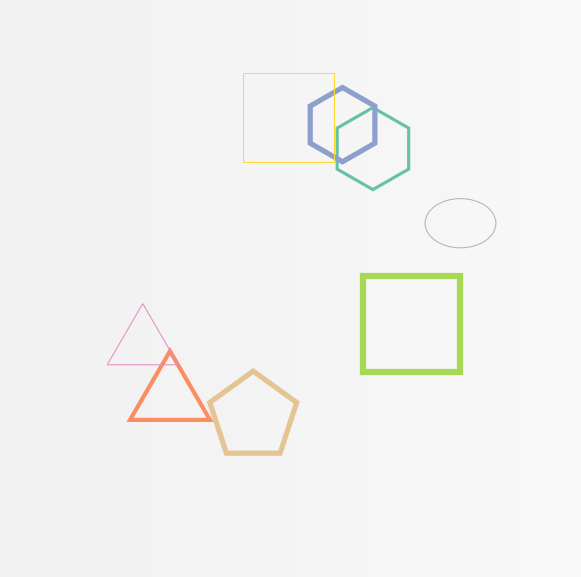[{"shape": "hexagon", "thickness": 1.5, "radius": 0.36, "center": [0.642, 0.742]}, {"shape": "triangle", "thickness": 2, "radius": 0.4, "center": [0.292, 0.312]}, {"shape": "hexagon", "thickness": 2.5, "radius": 0.32, "center": [0.589, 0.783]}, {"shape": "triangle", "thickness": 0.5, "radius": 0.35, "center": [0.246, 0.403]}, {"shape": "square", "thickness": 3, "radius": 0.41, "center": [0.708, 0.438]}, {"shape": "square", "thickness": 0.5, "radius": 0.39, "center": [0.496, 0.796]}, {"shape": "pentagon", "thickness": 2.5, "radius": 0.39, "center": [0.436, 0.278]}, {"shape": "oval", "thickness": 0.5, "radius": 0.3, "center": [0.792, 0.613]}]